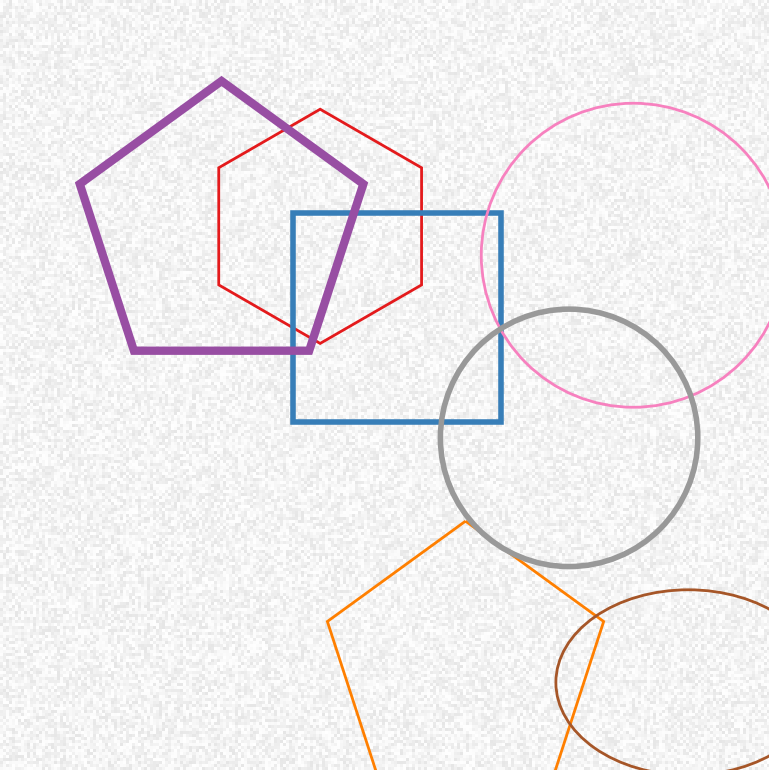[{"shape": "hexagon", "thickness": 1, "radius": 0.76, "center": [0.416, 0.706]}, {"shape": "square", "thickness": 2, "radius": 0.68, "center": [0.516, 0.587]}, {"shape": "pentagon", "thickness": 3, "radius": 0.97, "center": [0.288, 0.701]}, {"shape": "pentagon", "thickness": 1, "radius": 0.94, "center": [0.605, 0.135]}, {"shape": "oval", "thickness": 1, "radius": 0.86, "center": [0.894, 0.114]}, {"shape": "circle", "thickness": 1, "radius": 0.99, "center": [0.822, 0.669]}, {"shape": "circle", "thickness": 2, "radius": 0.84, "center": [0.739, 0.431]}]